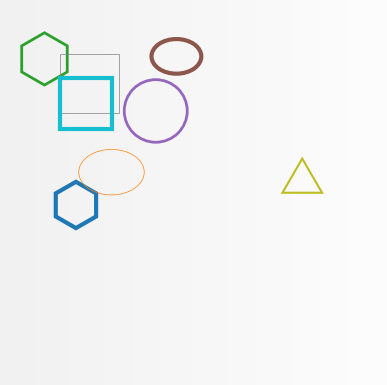[{"shape": "hexagon", "thickness": 3, "radius": 0.3, "center": [0.196, 0.468]}, {"shape": "oval", "thickness": 0.5, "radius": 0.42, "center": [0.288, 0.553]}, {"shape": "hexagon", "thickness": 2, "radius": 0.34, "center": [0.115, 0.847]}, {"shape": "circle", "thickness": 2, "radius": 0.41, "center": [0.402, 0.712]}, {"shape": "oval", "thickness": 3, "radius": 0.32, "center": [0.455, 0.854]}, {"shape": "square", "thickness": 0.5, "radius": 0.38, "center": [0.231, 0.783]}, {"shape": "triangle", "thickness": 1.5, "radius": 0.3, "center": [0.78, 0.529]}, {"shape": "square", "thickness": 3, "radius": 0.33, "center": [0.222, 0.732]}]